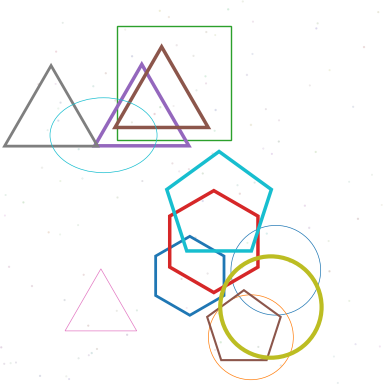[{"shape": "circle", "thickness": 0.5, "radius": 0.58, "center": [0.716, 0.298]}, {"shape": "hexagon", "thickness": 2, "radius": 0.51, "center": [0.493, 0.284]}, {"shape": "circle", "thickness": 0.5, "radius": 0.55, "center": [0.652, 0.124]}, {"shape": "square", "thickness": 1, "radius": 0.74, "center": [0.453, 0.785]}, {"shape": "hexagon", "thickness": 2.5, "radius": 0.66, "center": [0.555, 0.372]}, {"shape": "triangle", "thickness": 2.5, "radius": 0.71, "center": [0.368, 0.692]}, {"shape": "triangle", "thickness": 2.5, "radius": 0.7, "center": [0.42, 0.739]}, {"shape": "pentagon", "thickness": 1.5, "radius": 0.5, "center": [0.634, 0.146]}, {"shape": "triangle", "thickness": 0.5, "radius": 0.54, "center": [0.262, 0.194]}, {"shape": "triangle", "thickness": 2, "radius": 0.7, "center": [0.133, 0.69]}, {"shape": "circle", "thickness": 3, "radius": 0.66, "center": [0.704, 0.202]}, {"shape": "oval", "thickness": 0.5, "radius": 0.7, "center": [0.269, 0.649]}, {"shape": "pentagon", "thickness": 2.5, "radius": 0.71, "center": [0.569, 0.464]}]